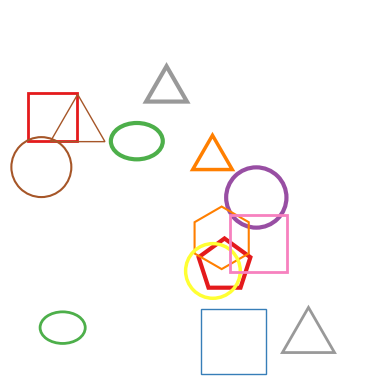[{"shape": "square", "thickness": 2, "radius": 0.31, "center": [0.137, 0.695]}, {"shape": "pentagon", "thickness": 3, "radius": 0.35, "center": [0.583, 0.31]}, {"shape": "square", "thickness": 1, "radius": 0.42, "center": [0.606, 0.113]}, {"shape": "oval", "thickness": 3, "radius": 0.34, "center": [0.355, 0.633]}, {"shape": "oval", "thickness": 2, "radius": 0.29, "center": [0.163, 0.149]}, {"shape": "circle", "thickness": 3, "radius": 0.39, "center": [0.666, 0.487]}, {"shape": "triangle", "thickness": 2.5, "radius": 0.3, "center": [0.552, 0.589]}, {"shape": "hexagon", "thickness": 1.5, "radius": 0.41, "center": [0.576, 0.382]}, {"shape": "circle", "thickness": 2.5, "radius": 0.35, "center": [0.553, 0.296]}, {"shape": "circle", "thickness": 1.5, "radius": 0.39, "center": [0.107, 0.566]}, {"shape": "triangle", "thickness": 1, "radius": 0.41, "center": [0.202, 0.673]}, {"shape": "square", "thickness": 2, "radius": 0.37, "center": [0.671, 0.369]}, {"shape": "triangle", "thickness": 2, "radius": 0.39, "center": [0.801, 0.123]}, {"shape": "triangle", "thickness": 3, "radius": 0.31, "center": [0.433, 0.767]}]